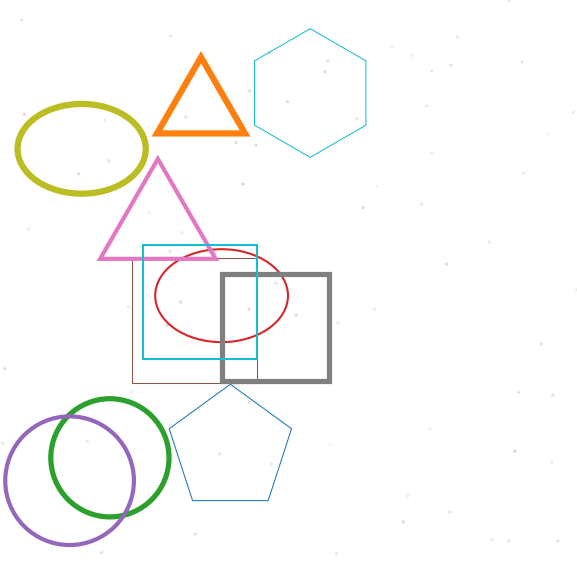[{"shape": "pentagon", "thickness": 0.5, "radius": 0.56, "center": [0.399, 0.222]}, {"shape": "triangle", "thickness": 3, "radius": 0.44, "center": [0.348, 0.812]}, {"shape": "circle", "thickness": 2.5, "radius": 0.51, "center": [0.19, 0.206]}, {"shape": "oval", "thickness": 1, "radius": 0.57, "center": [0.384, 0.487]}, {"shape": "circle", "thickness": 2, "radius": 0.56, "center": [0.12, 0.167]}, {"shape": "square", "thickness": 0.5, "radius": 0.54, "center": [0.336, 0.445]}, {"shape": "triangle", "thickness": 2, "radius": 0.58, "center": [0.273, 0.609]}, {"shape": "square", "thickness": 2.5, "radius": 0.46, "center": [0.477, 0.432]}, {"shape": "oval", "thickness": 3, "radius": 0.55, "center": [0.141, 0.741]}, {"shape": "hexagon", "thickness": 0.5, "radius": 0.56, "center": [0.537, 0.838]}, {"shape": "square", "thickness": 1, "radius": 0.5, "center": [0.346, 0.476]}]